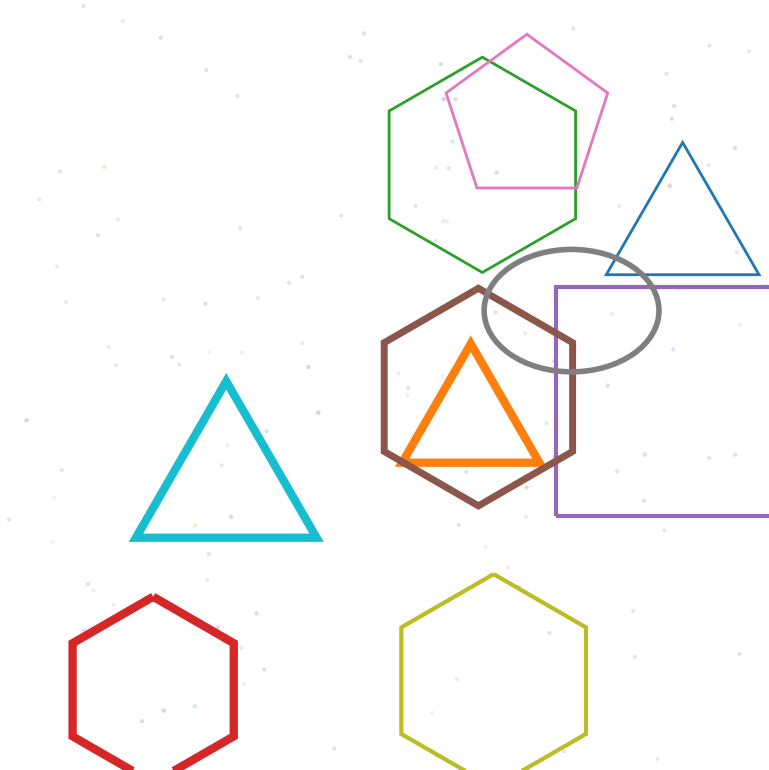[{"shape": "triangle", "thickness": 1, "radius": 0.57, "center": [0.887, 0.701]}, {"shape": "triangle", "thickness": 3, "radius": 0.51, "center": [0.611, 0.451]}, {"shape": "hexagon", "thickness": 1, "radius": 0.7, "center": [0.626, 0.786]}, {"shape": "hexagon", "thickness": 3, "radius": 0.6, "center": [0.199, 0.104]}, {"shape": "square", "thickness": 1.5, "radius": 0.74, "center": [0.871, 0.478]}, {"shape": "hexagon", "thickness": 2.5, "radius": 0.71, "center": [0.621, 0.484]}, {"shape": "pentagon", "thickness": 1, "radius": 0.55, "center": [0.684, 0.845]}, {"shape": "oval", "thickness": 2, "radius": 0.57, "center": [0.742, 0.597]}, {"shape": "hexagon", "thickness": 1.5, "radius": 0.69, "center": [0.641, 0.116]}, {"shape": "triangle", "thickness": 3, "radius": 0.68, "center": [0.294, 0.369]}]